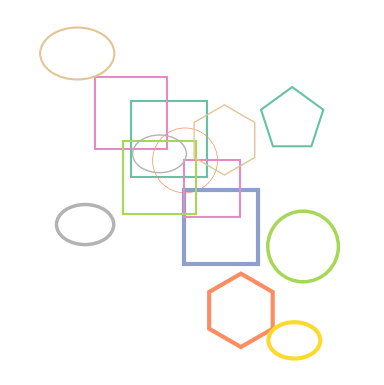[{"shape": "square", "thickness": 1.5, "radius": 0.49, "center": [0.439, 0.639]}, {"shape": "pentagon", "thickness": 1.5, "radius": 0.43, "center": [0.759, 0.689]}, {"shape": "circle", "thickness": 0.5, "radius": 0.42, "center": [0.481, 0.583]}, {"shape": "hexagon", "thickness": 3, "radius": 0.48, "center": [0.626, 0.194]}, {"shape": "square", "thickness": 3, "radius": 0.48, "center": [0.575, 0.41]}, {"shape": "square", "thickness": 1.5, "radius": 0.37, "center": [0.551, 0.511]}, {"shape": "square", "thickness": 1.5, "radius": 0.47, "center": [0.341, 0.706]}, {"shape": "circle", "thickness": 2.5, "radius": 0.46, "center": [0.787, 0.36]}, {"shape": "square", "thickness": 1.5, "radius": 0.48, "center": [0.415, 0.54]}, {"shape": "oval", "thickness": 3, "radius": 0.34, "center": [0.765, 0.116]}, {"shape": "hexagon", "thickness": 1, "radius": 0.46, "center": [0.583, 0.636]}, {"shape": "oval", "thickness": 1.5, "radius": 0.48, "center": [0.201, 0.861]}, {"shape": "oval", "thickness": 1, "radius": 0.35, "center": [0.414, 0.6]}, {"shape": "oval", "thickness": 2.5, "radius": 0.37, "center": [0.221, 0.417]}]